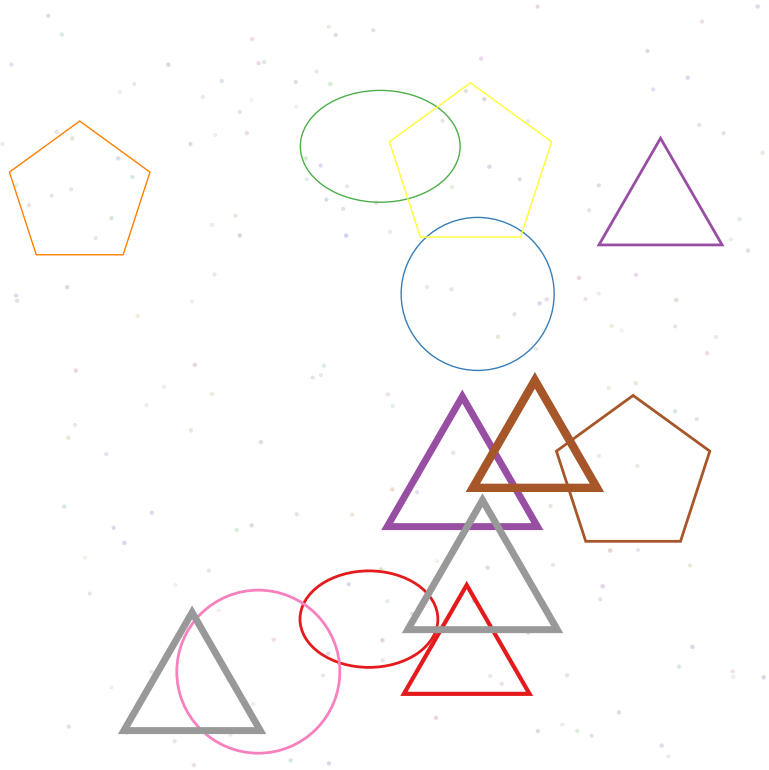[{"shape": "triangle", "thickness": 1.5, "radius": 0.47, "center": [0.606, 0.146]}, {"shape": "oval", "thickness": 1, "radius": 0.45, "center": [0.479, 0.196]}, {"shape": "circle", "thickness": 0.5, "radius": 0.5, "center": [0.62, 0.618]}, {"shape": "oval", "thickness": 0.5, "radius": 0.52, "center": [0.494, 0.81]}, {"shape": "triangle", "thickness": 1, "radius": 0.46, "center": [0.858, 0.728]}, {"shape": "triangle", "thickness": 2.5, "radius": 0.56, "center": [0.6, 0.372]}, {"shape": "pentagon", "thickness": 0.5, "radius": 0.48, "center": [0.104, 0.747]}, {"shape": "pentagon", "thickness": 0.5, "radius": 0.55, "center": [0.611, 0.782]}, {"shape": "pentagon", "thickness": 1, "radius": 0.52, "center": [0.822, 0.382]}, {"shape": "triangle", "thickness": 3, "radius": 0.47, "center": [0.695, 0.413]}, {"shape": "circle", "thickness": 1, "radius": 0.53, "center": [0.335, 0.128]}, {"shape": "triangle", "thickness": 2.5, "radius": 0.51, "center": [0.249, 0.102]}, {"shape": "triangle", "thickness": 2.5, "radius": 0.56, "center": [0.627, 0.238]}]